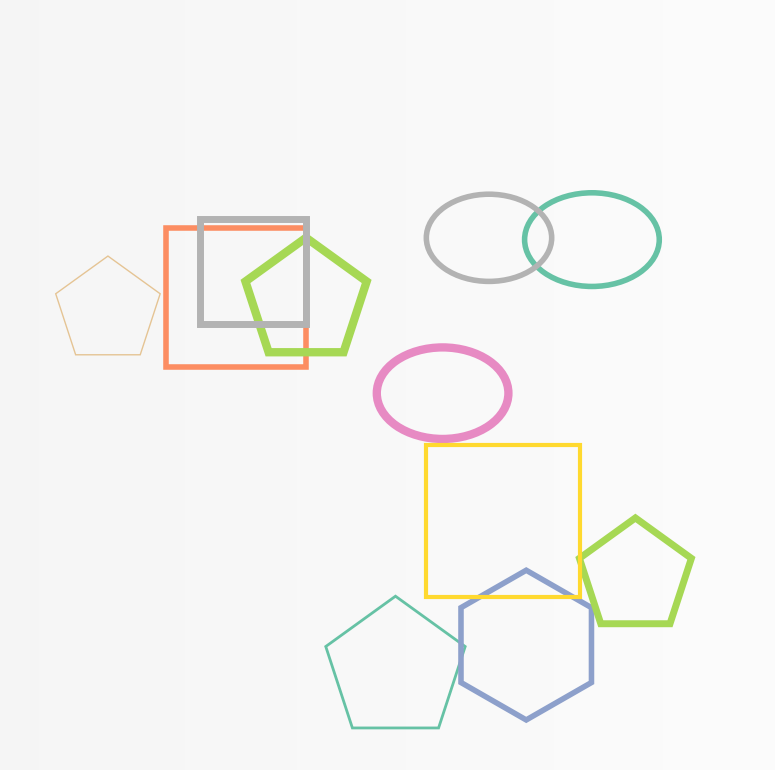[{"shape": "pentagon", "thickness": 1, "radius": 0.47, "center": [0.51, 0.131]}, {"shape": "oval", "thickness": 2, "radius": 0.43, "center": [0.764, 0.689]}, {"shape": "square", "thickness": 2, "radius": 0.45, "center": [0.305, 0.613]}, {"shape": "hexagon", "thickness": 2, "radius": 0.49, "center": [0.679, 0.162]}, {"shape": "oval", "thickness": 3, "radius": 0.42, "center": [0.571, 0.489]}, {"shape": "pentagon", "thickness": 2.5, "radius": 0.38, "center": [0.82, 0.251]}, {"shape": "pentagon", "thickness": 3, "radius": 0.41, "center": [0.395, 0.609]}, {"shape": "square", "thickness": 1.5, "radius": 0.5, "center": [0.649, 0.323]}, {"shape": "pentagon", "thickness": 0.5, "radius": 0.35, "center": [0.139, 0.597]}, {"shape": "square", "thickness": 2.5, "radius": 0.34, "center": [0.326, 0.647]}, {"shape": "oval", "thickness": 2, "radius": 0.4, "center": [0.631, 0.691]}]